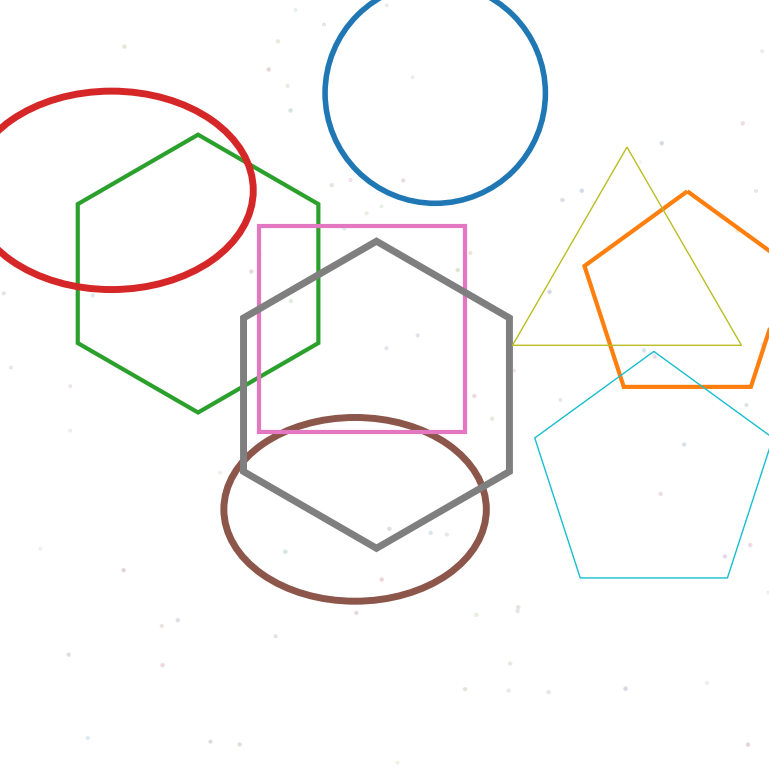[{"shape": "circle", "thickness": 2, "radius": 0.72, "center": [0.565, 0.879]}, {"shape": "pentagon", "thickness": 1.5, "radius": 0.7, "center": [0.893, 0.611]}, {"shape": "hexagon", "thickness": 1.5, "radius": 0.9, "center": [0.257, 0.645]}, {"shape": "oval", "thickness": 2.5, "radius": 0.92, "center": [0.145, 0.753]}, {"shape": "oval", "thickness": 2.5, "radius": 0.85, "center": [0.461, 0.339]}, {"shape": "square", "thickness": 1.5, "radius": 0.67, "center": [0.47, 0.573]}, {"shape": "hexagon", "thickness": 2.5, "radius": 1.0, "center": [0.489, 0.487]}, {"shape": "triangle", "thickness": 0.5, "radius": 0.86, "center": [0.814, 0.637]}, {"shape": "pentagon", "thickness": 0.5, "radius": 0.81, "center": [0.849, 0.381]}]